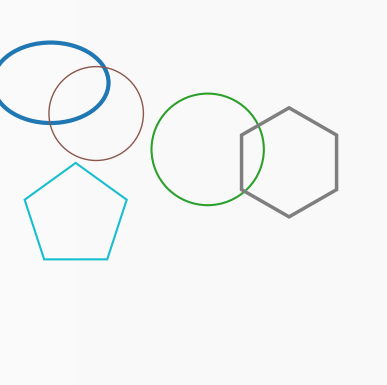[{"shape": "oval", "thickness": 3, "radius": 0.75, "center": [0.131, 0.785]}, {"shape": "circle", "thickness": 1.5, "radius": 0.72, "center": [0.536, 0.612]}, {"shape": "circle", "thickness": 1, "radius": 0.61, "center": [0.248, 0.705]}, {"shape": "hexagon", "thickness": 2.5, "radius": 0.71, "center": [0.746, 0.578]}, {"shape": "pentagon", "thickness": 1.5, "radius": 0.69, "center": [0.195, 0.438]}]